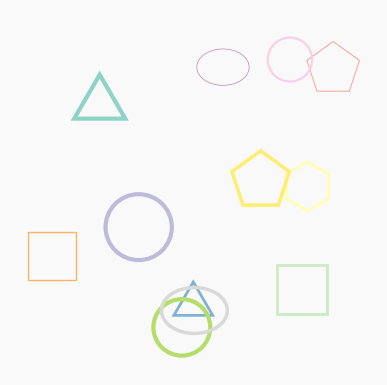[{"shape": "triangle", "thickness": 3, "radius": 0.38, "center": [0.257, 0.73]}, {"shape": "hexagon", "thickness": 2, "radius": 0.32, "center": [0.793, 0.516]}, {"shape": "circle", "thickness": 3, "radius": 0.43, "center": [0.358, 0.41]}, {"shape": "pentagon", "thickness": 0.5, "radius": 0.36, "center": [0.86, 0.821]}, {"shape": "triangle", "thickness": 2, "radius": 0.29, "center": [0.499, 0.21]}, {"shape": "square", "thickness": 1, "radius": 0.31, "center": [0.135, 0.335]}, {"shape": "circle", "thickness": 3, "radius": 0.37, "center": [0.469, 0.15]}, {"shape": "circle", "thickness": 1.5, "radius": 0.29, "center": [0.748, 0.845]}, {"shape": "oval", "thickness": 2.5, "radius": 0.43, "center": [0.502, 0.194]}, {"shape": "oval", "thickness": 0.5, "radius": 0.34, "center": [0.575, 0.826]}, {"shape": "square", "thickness": 2, "radius": 0.32, "center": [0.779, 0.248]}, {"shape": "pentagon", "thickness": 2.5, "radius": 0.39, "center": [0.673, 0.53]}]